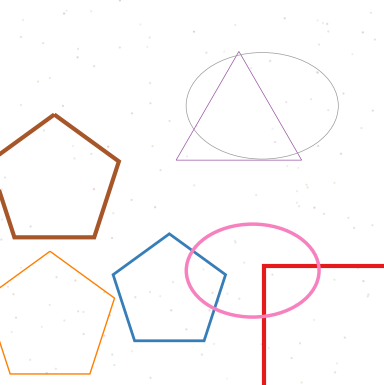[{"shape": "square", "thickness": 3, "radius": 0.98, "center": [0.881, 0.112]}, {"shape": "pentagon", "thickness": 2, "radius": 0.77, "center": [0.44, 0.239]}, {"shape": "triangle", "thickness": 0.5, "radius": 0.94, "center": [0.621, 0.678]}, {"shape": "pentagon", "thickness": 1, "radius": 0.88, "center": [0.13, 0.171]}, {"shape": "pentagon", "thickness": 3, "radius": 0.88, "center": [0.141, 0.526]}, {"shape": "oval", "thickness": 2.5, "radius": 0.86, "center": [0.656, 0.297]}, {"shape": "oval", "thickness": 0.5, "radius": 0.99, "center": [0.681, 0.725]}]